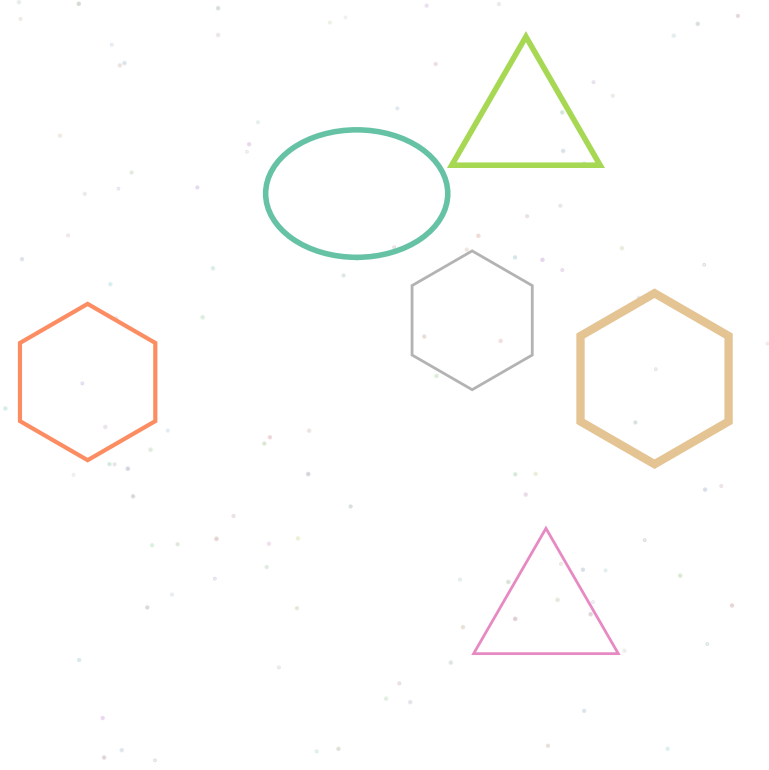[{"shape": "oval", "thickness": 2, "radius": 0.59, "center": [0.463, 0.749]}, {"shape": "hexagon", "thickness": 1.5, "radius": 0.51, "center": [0.114, 0.504]}, {"shape": "triangle", "thickness": 1, "radius": 0.54, "center": [0.709, 0.205]}, {"shape": "triangle", "thickness": 2, "radius": 0.56, "center": [0.683, 0.841]}, {"shape": "hexagon", "thickness": 3, "radius": 0.56, "center": [0.85, 0.508]}, {"shape": "hexagon", "thickness": 1, "radius": 0.45, "center": [0.613, 0.584]}]